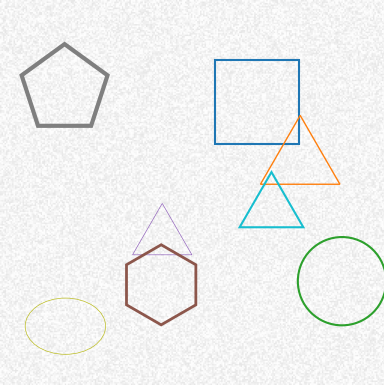[{"shape": "square", "thickness": 1.5, "radius": 0.55, "center": [0.666, 0.735]}, {"shape": "triangle", "thickness": 1, "radius": 0.6, "center": [0.78, 0.581]}, {"shape": "circle", "thickness": 1.5, "radius": 0.57, "center": [0.888, 0.27]}, {"shape": "triangle", "thickness": 0.5, "radius": 0.45, "center": [0.421, 0.383]}, {"shape": "hexagon", "thickness": 2, "radius": 0.52, "center": [0.419, 0.26]}, {"shape": "pentagon", "thickness": 3, "radius": 0.59, "center": [0.168, 0.768]}, {"shape": "oval", "thickness": 0.5, "radius": 0.52, "center": [0.17, 0.153]}, {"shape": "triangle", "thickness": 1.5, "radius": 0.48, "center": [0.705, 0.457]}]